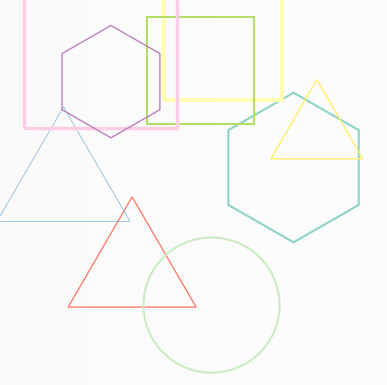[{"shape": "hexagon", "thickness": 1.5, "radius": 0.97, "center": [0.758, 0.565]}, {"shape": "square", "thickness": 3, "radius": 0.76, "center": [0.576, 0.893]}, {"shape": "triangle", "thickness": 1, "radius": 0.95, "center": [0.341, 0.298]}, {"shape": "triangle", "thickness": 0.5, "radius": 0.99, "center": [0.164, 0.524]}, {"shape": "square", "thickness": 1.5, "radius": 0.69, "center": [0.517, 0.816]}, {"shape": "square", "thickness": 2.5, "radius": 0.98, "center": [0.259, 0.863]}, {"shape": "hexagon", "thickness": 1, "radius": 0.73, "center": [0.286, 0.788]}, {"shape": "circle", "thickness": 1.5, "radius": 0.88, "center": [0.546, 0.208]}, {"shape": "triangle", "thickness": 1, "radius": 0.68, "center": [0.818, 0.656]}]